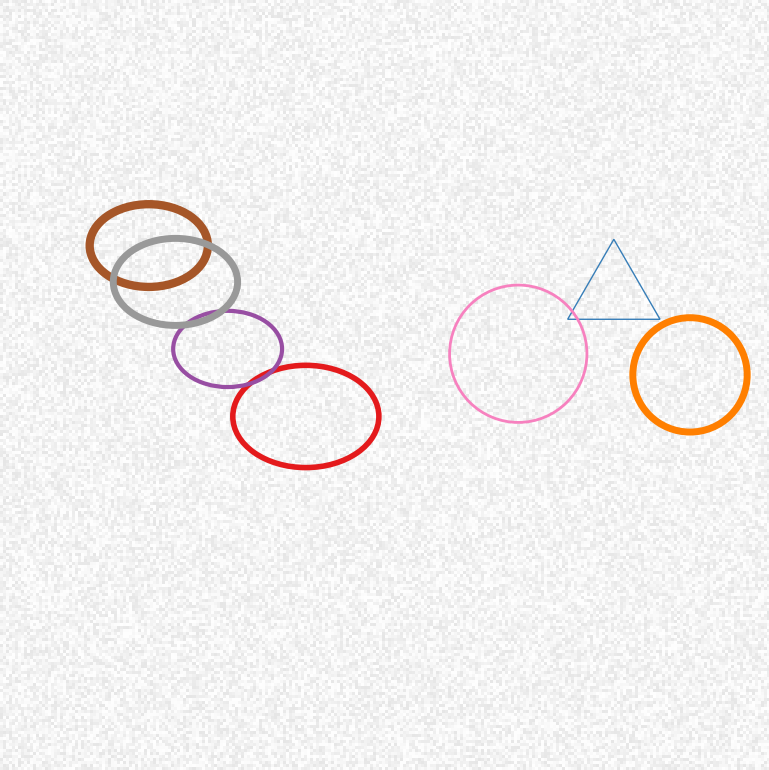[{"shape": "oval", "thickness": 2, "radius": 0.47, "center": [0.397, 0.459]}, {"shape": "triangle", "thickness": 0.5, "radius": 0.35, "center": [0.797, 0.62]}, {"shape": "oval", "thickness": 1.5, "radius": 0.35, "center": [0.296, 0.547]}, {"shape": "circle", "thickness": 2.5, "radius": 0.37, "center": [0.896, 0.513]}, {"shape": "oval", "thickness": 3, "radius": 0.38, "center": [0.193, 0.681]}, {"shape": "circle", "thickness": 1, "radius": 0.45, "center": [0.673, 0.541]}, {"shape": "oval", "thickness": 2.5, "radius": 0.4, "center": [0.228, 0.634]}]